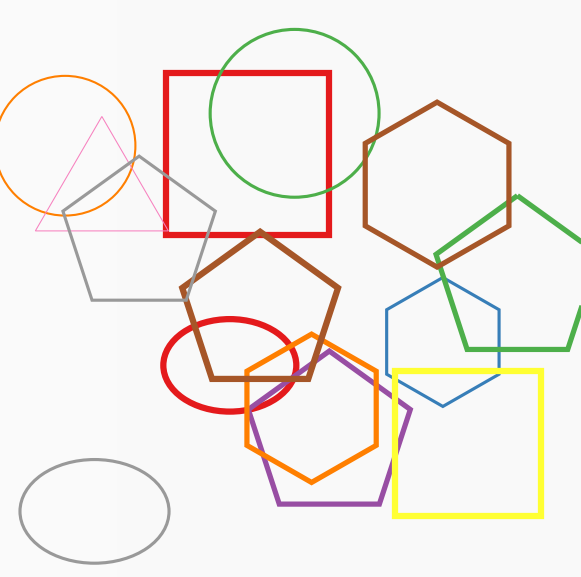[{"shape": "square", "thickness": 3, "radius": 0.7, "center": [0.425, 0.733]}, {"shape": "oval", "thickness": 3, "radius": 0.57, "center": [0.395, 0.366]}, {"shape": "hexagon", "thickness": 1.5, "radius": 0.56, "center": [0.762, 0.407]}, {"shape": "circle", "thickness": 1.5, "radius": 0.73, "center": [0.507, 0.803]}, {"shape": "pentagon", "thickness": 2.5, "radius": 0.74, "center": [0.89, 0.513]}, {"shape": "pentagon", "thickness": 2.5, "radius": 0.73, "center": [0.567, 0.245]}, {"shape": "hexagon", "thickness": 2.5, "radius": 0.64, "center": [0.536, 0.292]}, {"shape": "circle", "thickness": 1, "radius": 0.6, "center": [0.112, 0.747]}, {"shape": "square", "thickness": 3, "radius": 0.63, "center": [0.806, 0.232]}, {"shape": "hexagon", "thickness": 2.5, "radius": 0.71, "center": [0.752, 0.679]}, {"shape": "pentagon", "thickness": 3, "radius": 0.7, "center": [0.448, 0.457]}, {"shape": "triangle", "thickness": 0.5, "radius": 0.66, "center": [0.175, 0.665]}, {"shape": "pentagon", "thickness": 1.5, "radius": 0.69, "center": [0.239, 0.591]}, {"shape": "oval", "thickness": 1.5, "radius": 0.64, "center": [0.163, 0.114]}]